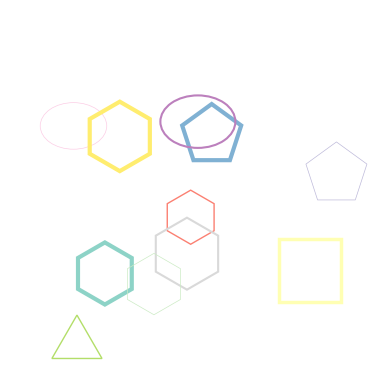[{"shape": "hexagon", "thickness": 3, "radius": 0.4, "center": [0.272, 0.29]}, {"shape": "square", "thickness": 2.5, "radius": 0.41, "center": [0.805, 0.298]}, {"shape": "pentagon", "thickness": 0.5, "radius": 0.42, "center": [0.874, 0.548]}, {"shape": "hexagon", "thickness": 1, "radius": 0.35, "center": [0.495, 0.436]}, {"shape": "pentagon", "thickness": 3, "radius": 0.4, "center": [0.55, 0.649]}, {"shape": "triangle", "thickness": 1, "radius": 0.38, "center": [0.2, 0.106]}, {"shape": "oval", "thickness": 0.5, "radius": 0.43, "center": [0.191, 0.673]}, {"shape": "hexagon", "thickness": 1.5, "radius": 0.47, "center": [0.486, 0.341]}, {"shape": "oval", "thickness": 1.5, "radius": 0.49, "center": [0.514, 0.684]}, {"shape": "hexagon", "thickness": 0.5, "radius": 0.4, "center": [0.4, 0.262]}, {"shape": "hexagon", "thickness": 3, "radius": 0.45, "center": [0.311, 0.646]}]